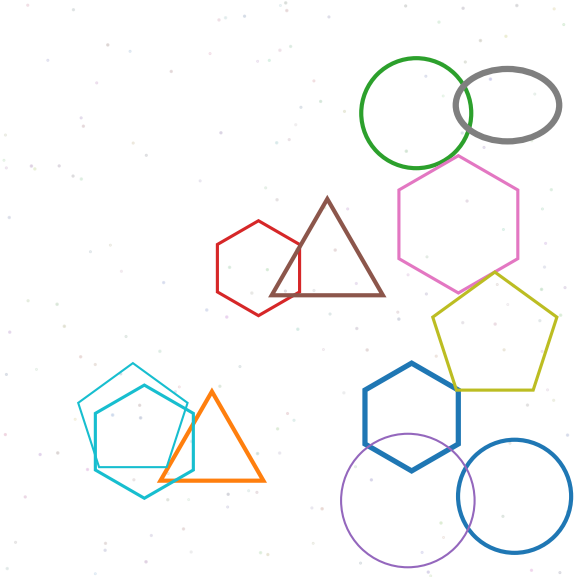[{"shape": "hexagon", "thickness": 2.5, "radius": 0.47, "center": [0.713, 0.277]}, {"shape": "circle", "thickness": 2, "radius": 0.49, "center": [0.891, 0.14]}, {"shape": "triangle", "thickness": 2, "radius": 0.51, "center": [0.367, 0.218]}, {"shape": "circle", "thickness": 2, "radius": 0.48, "center": [0.721, 0.803]}, {"shape": "hexagon", "thickness": 1.5, "radius": 0.41, "center": [0.448, 0.535]}, {"shape": "circle", "thickness": 1, "radius": 0.58, "center": [0.706, 0.132]}, {"shape": "triangle", "thickness": 2, "radius": 0.56, "center": [0.567, 0.543]}, {"shape": "hexagon", "thickness": 1.5, "radius": 0.59, "center": [0.794, 0.611]}, {"shape": "oval", "thickness": 3, "radius": 0.45, "center": [0.879, 0.817]}, {"shape": "pentagon", "thickness": 1.5, "radius": 0.57, "center": [0.857, 0.415]}, {"shape": "pentagon", "thickness": 1, "radius": 0.5, "center": [0.23, 0.271]}, {"shape": "hexagon", "thickness": 1.5, "radius": 0.49, "center": [0.25, 0.234]}]